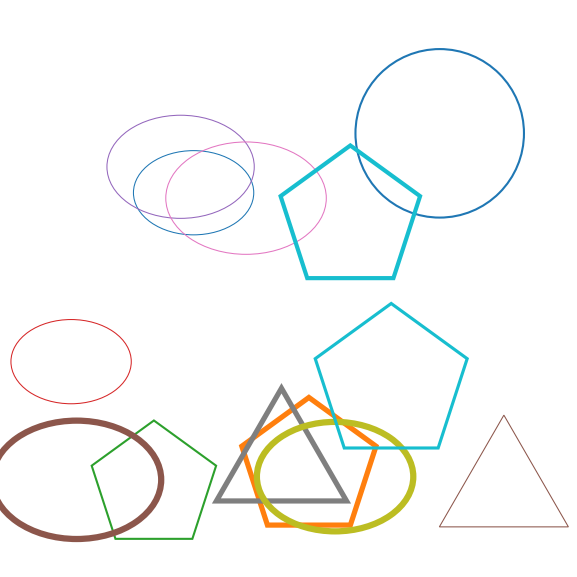[{"shape": "circle", "thickness": 1, "radius": 0.73, "center": [0.761, 0.768]}, {"shape": "oval", "thickness": 0.5, "radius": 0.52, "center": [0.335, 0.665]}, {"shape": "pentagon", "thickness": 2.5, "radius": 0.61, "center": [0.535, 0.189]}, {"shape": "pentagon", "thickness": 1, "radius": 0.57, "center": [0.267, 0.158]}, {"shape": "oval", "thickness": 0.5, "radius": 0.52, "center": [0.123, 0.373]}, {"shape": "oval", "thickness": 0.5, "radius": 0.64, "center": [0.313, 0.71]}, {"shape": "oval", "thickness": 3, "radius": 0.73, "center": [0.133, 0.168]}, {"shape": "triangle", "thickness": 0.5, "radius": 0.64, "center": [0.873, 0.151]}, {"shape": "oval", "thickness": 0.5, "radius": 0.69, "center": [0.426, 0.656]}, {"shape": "triangle", "thickness": 2.5, "radius": 0.65, "center": [0.487, 0.197]}, {"shape": "oval", "thickness": 3, "radius": 0.68, "center": [0.58, 0.174]}, {"shape": "pentagon", "thickness": 1.5, "radius": 0.69, "center": [0.677, 0.335]}, {"shape": "pentagon", "thickness": 2, "radius": 0.63, "center": [0.607, 0.62]}]